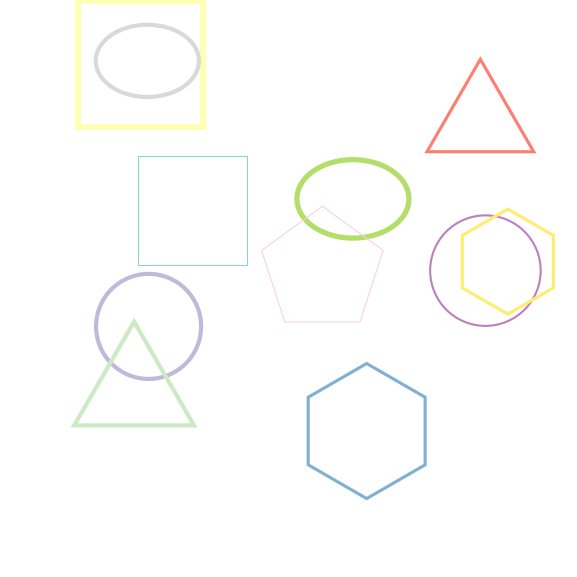[{"shape": "square", "thickness": 0.5, "radius": 0.47, "center": [0.333, 0.635]}, {"shape": "square", "thickness": 3, "radius": 0.54, "center": [0.244, 0.889]}, {"shape": "circle", "thickness": 2, "radius": 0.45, "center": [0.257, 0.434]}, {"shape": "triangle", "thickness": 1.5, "radius": 0.53, "center": [0.832, 0.79]}, {"shape": "hexagon", "thickness": 1.5, "radius": 0.58, "center": [0.635, 0.253]}, {"shape": "oval", "thickness": 2.5, "radius": 0.49, "center": [0.611, 0.655]}, {"shape": "pentagon", "thickness": 0.5, "radius": 0.55, "center": [0.558, 0.531]}, {"shape": "oval", "thickness": 2, "radius": 0.45, "center": [0.255, 0.894]}, {"shape": "circle", "thickness": 1, "radius": 0.48, "center": [0.841, 0.531]}, {"shape": "triangle", "thickness": 2, "radius": 0.6, "center": [0.232, 0.322]}, {"shape": "hexagon", "thickness": 1.5, "radius": 0.45, "center": [0.879, 0.546]}]